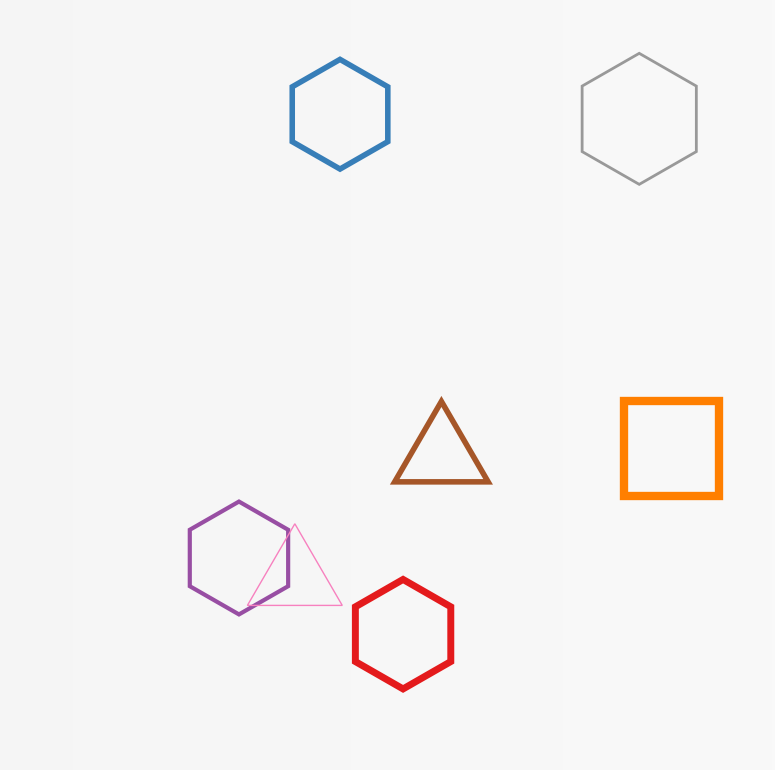[{"shape": "hexagon", "thickness": 2.5, "radius": 0.36, "center": [0.52, 0.176]}, {"shape": "hexagon", "thickness": 2, "radius": 0.36, "center": [0.439, 0.852]}, {"shape": "hexagon", "thickness": 1.5, "radius": 0.37, "center": [0.308, 0.275]}, {"shape": "square", "thickness": 3, "radius": 0.31, "center": [0.866, 0.418]}, {"shape": "triangle", "thickness": 2, "radius": 0.35, "center": [0.57, 0.409]}, {"shape": "triangle", "thickness": 0.5, "radius": 0.35, "center": [0.38, 0.249]}, {"shape": "hexagon", "thickness": 1, "radius": 0.43, "center": [0.825, 0.846]}]